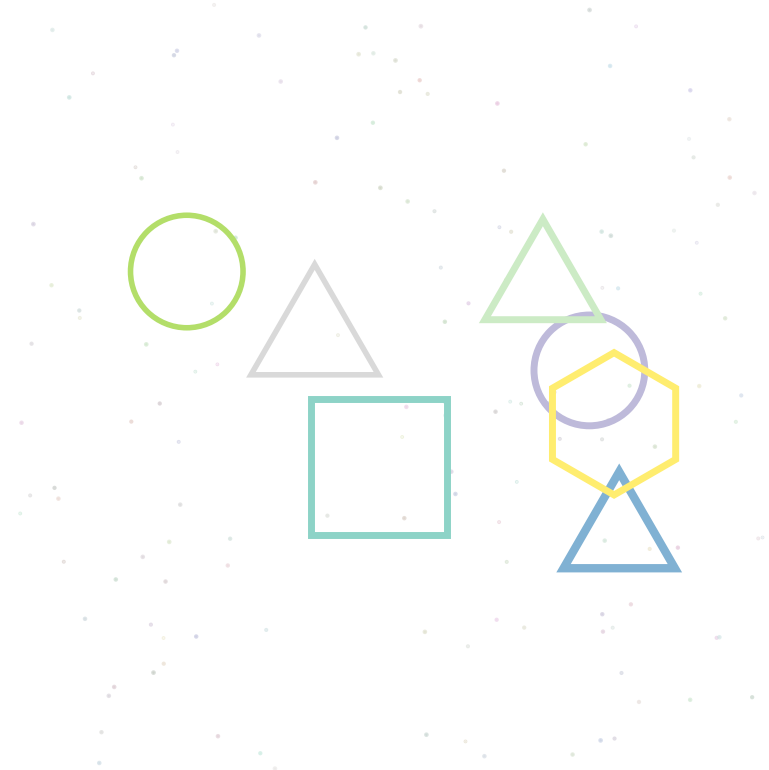[{"shape": "square", "thickness": 2.5, "radius": 0.44, "center": [0.492, 0.394]}, {"shape": "circle", "thickness": 2.5, "radius": 0.36, "center": [0.765, 0.519]}, {"shape": "triangle", "thickness": 3, "radius": 0.42, "center": [0.804, 0.304]}, {"shape": "circle", "thickness": 2, "radius": 0.37, "center": [0.243, 0.647]}, {"shape": "triangle", "thickness": 2, "radius": 0.48, "center": [0.409, 0.561]}, {"shape": "triangle", "thickness": 2.5, "radius": 0.43, "center": [0.705, 0.628]}, {"shape": "hexagon", "thickness": 2.5, "radius": 0.46, "center": [0.797, 0.45]}]